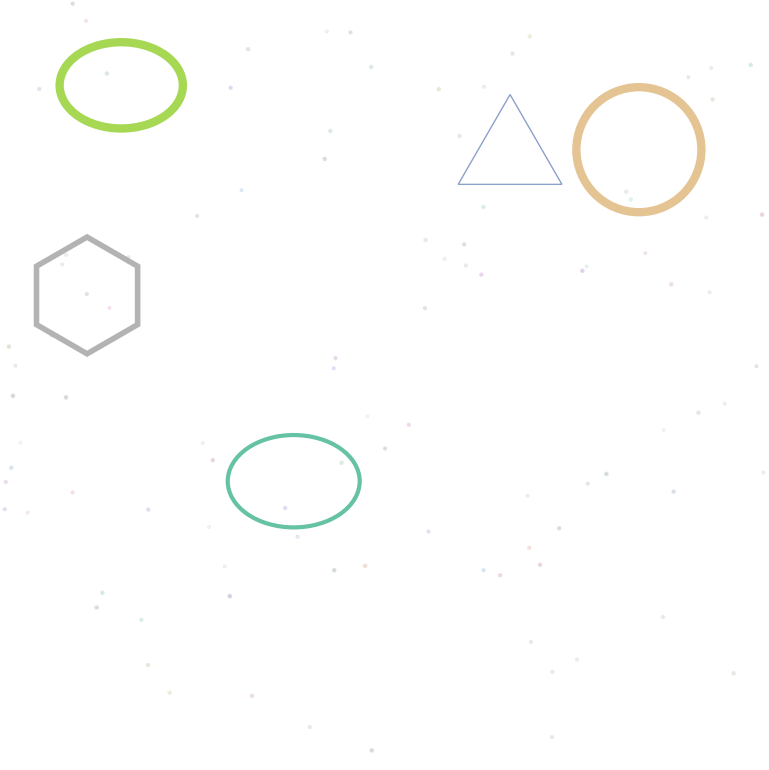[{"shape": "oval", "thickness": 1.5, "radius": 0.43, "center": [0.381, 0.375]}, {"shape": "triangle", "thickness": 0.5, "radius": 0.39, "center": [0.662, 0.799]}, {"shape": "oval", "thickness": 3, "radius": 0.4, "center": [0.157, 0.889]}, {"shape": "circle", "thickness": 3, "radius": 0.41, "center": [0.83, 0.806]}, {"shape": "hexagon", "thickness": 2, "radius": 0.38, "center": [0.113, 0.616]}]